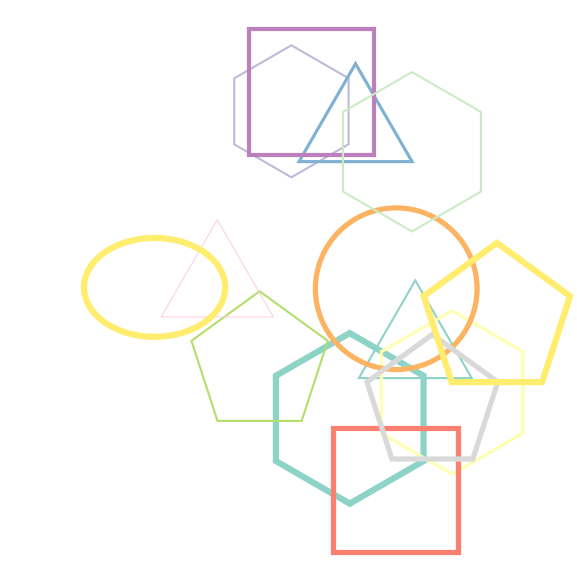[{"shape": "hexagon", "thickness": 3, "radius": 0.74, "center": [0.606, 0.275]}, {"shape": "triangle", "thickness": 1, "radius": 0.56, "center": [0.719, 0.401]}, {"shape": "hexagon", "thickness": 1.5, "radius": 0.71, "center": [0.783, 0.32]}, {"shape": "hexagon", "thickness": 1, "radius": 0.57, "center": [0.505, 0.806]}, {"shape": "square", "thickness": 2.5, "radius": 0.54, "center": [0.685, 0.151]}, {"shape": "triangle", "thickness": 1.5, "radius": 0.57, "center": [0.616, 0.776]}, {"shape": "circle", "thickness": 2.5, "radius": 0.7, "center": [0.686, 0.499]}, {"shape": "pentagon", "thickness": 1, "radius": 0.62, "center": [0.45, 0.371]}, {"shape": "triangle", "thickness": 0.5, "radius": 0.56, "center": [0.376, 0.506]}, {"shape": "pentagon", "thickness": 2.5, "radius": 0.6, "center": [0.749, 0.301]}, {"shape": "square", "thickness": 2, "radius": 0.54, "center": [0.54, 0.84]}, {"shape": "hexagon", "thickness": 1, "radius": 0.69, "center": [0.713, 0.736]}, {"shape": "oval", "thickness": 3, "radius": 0.61, "center": [0.268, 0.501]}, {"shape": "pentagon", "thickness": 3, "radius": 0.67, "center": [0.86, 0.445]}]